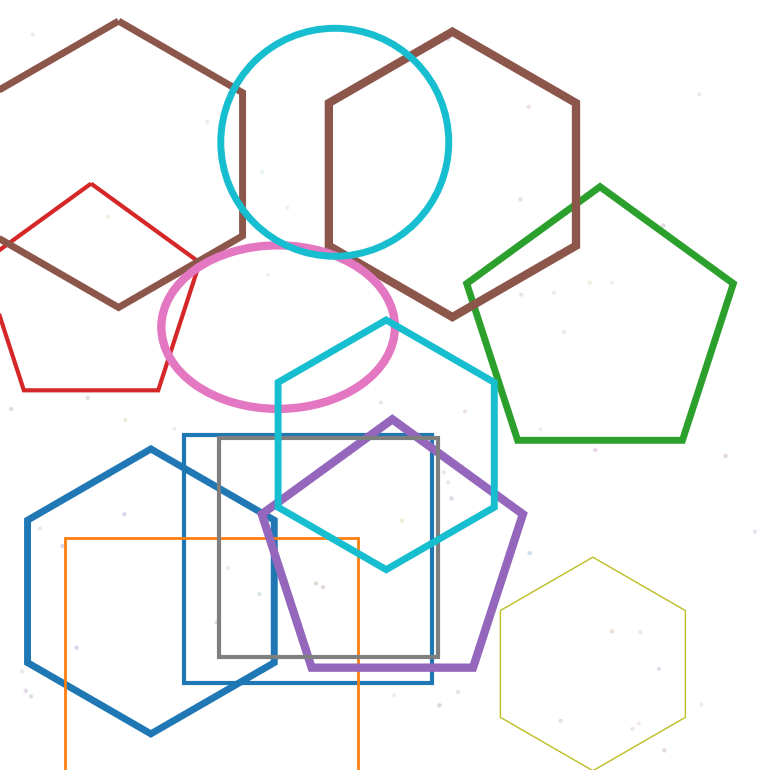[{"shape": "hexagon", "thickness": 2.5, "radius": 0.92, "center": [0.196, 0.232]}, {"shape": "square", "thickness": 1.5, "radius": 0.8, "center": [0.4, 0.274]}, {"shape": "square", "thickness": 1, "radius": 0.95, "center": [0.275, 0.112]}, {"shape": "pentagon", "thickness": 2.5, "radius": 0.91, "center": [0.779, 0.575]}, {"shape": "pentagon", "thickness": 1.5, "radius": 0.74, "center": [0.118, 0.613]}, {"shape": "pentagon", "thickness": 3, "radius": 0.89, "center": [0.51, 0.277]}, {"shape": "hexagon", "thickness": 2.5, "radius": 0.93, "center": [0.154, 0.787]}, {"shape": "hexagon", "thickness": 3, "radius": 0.93, "center": [0.588, 0.774]}, {"shape": "oval", "thickness": 3, "radius": 0.76, "center": [0.361, 0.575]}, {"shape": "square", "thickness": 1.5, "radius": 0.71, "center": [0.427, 0.289]}, {"shape": "hexagon", "thickness": 0.5, "radius": 0.69, "center": [0.77, 0.138]}, {"shape": "hexagon", "thickness": 2.5, "radius": 0.81, "center": [0.502, 0.422]}, {"shape": "circle", "thickness": 2.5, "radius": 0.74, "center": [0.435, 0.815]}]